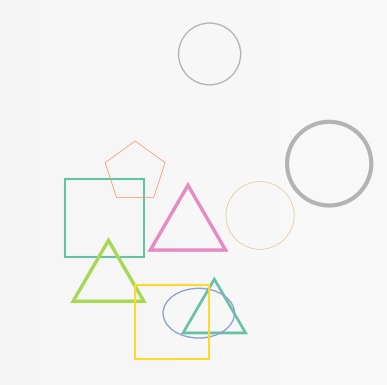[{"shape": "square", "thickness": 1.5, "radius": 0.51, "center": [0.27, 0.435]}, {"shape": "triangle", "thickness": 2, "radius": 0.47, "center": [0.553, 0.182]}, {"shape": "pentagon", "thickness": 0.5, "radius": 0.41, "center": [0.349, 0.552]}, {"shape": "oval", "thickness": 1, "radius": 0.46, "center": [0.513, 0.187]}, {"shape": "triangle", "thickness": 2.5, "radius": 0.56, "center": [0.485, 0.407]}, {"shape": "triangle", "thickness": 2.5, "radius": 0.53, "center": [0.28, 0.27]}, {"shape": "square", "thickness": 1.5, "radius": 0.48, "center": [0.444, 0.163]}, {"shape": "circle", "thickness": 0.5, "radius": 0.44, "center": [0.671, 0.44]}, {"shape": "circle", "thickness": 1, "radius": 0.4, "center": [0.541, 0.86]}, {"shape": "circle", "thickness": 3, "radius": 0.54, "center": [0.849, 0.575]}]